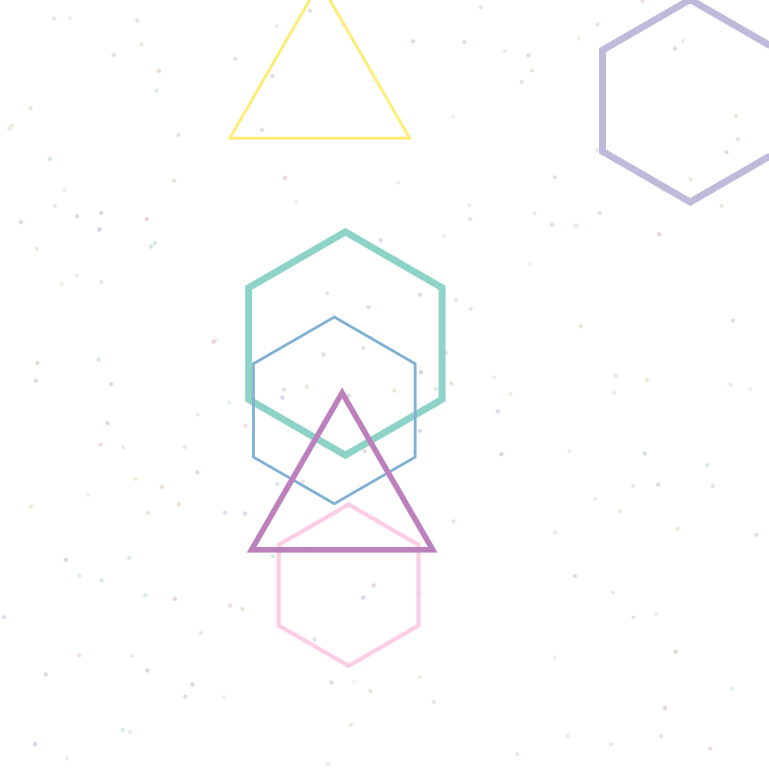[{"shape": "hexagon", "thickness": 2.5, "radius": 0.72, "center": [0.449, 0.554]}, {"shape": "hexagon", "thickness": 2.5, "radius": 0.66, "center": [0.896, 0.869]}, {"shape": "hexagon", "thickness": 1, "radius": 0.61, "center": [0.434, 0.467]}, {"shape": "hexagon", "thickness": 1.5, "radius": 0.52, "center": [0.453, 0.24]}, {"shape": "triangle", "thickness": 2, "radius": 0.68, "center": [0.444, 0.354]}, {"shape": "triangle", "thickness": 1, "radius": 0.67, "center": [0.415, 0.888]}]